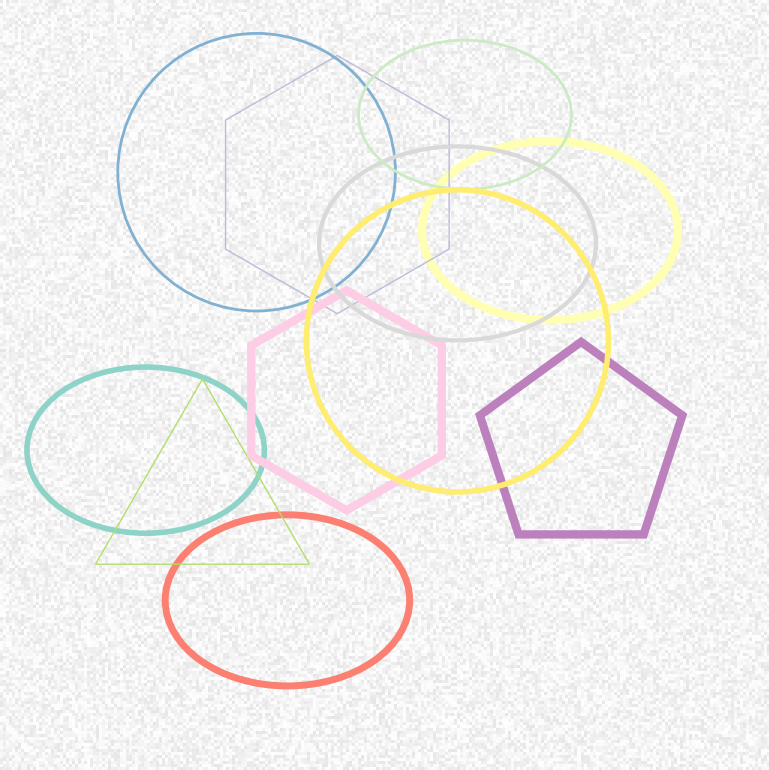[{"shape": "oval", "thickness": 2, "radius": 0.77, "center": [0.189, 0.415]}, {"shape": "oval", "thickness": 3, "radius": 0.83, "center": [0.714, 0.7]}, {"shape": "hexagon", "thickness": 0.5, "radius": 0.84, "center": [0.438, 0.76]}, {"shape": "oval", "thickness": 2.5, "radius": 0.79, "center": [0.373, 0.22]}, {"shape": "circle", "thickness": 1, "radius": 0.9, "center": [0.333, 0.776]}, {"shape": "triangle", "thickness": 0.5, "radius": 0.8, "center": [0.263, 0.347]}, {"shape": "hexagon", "thickness": 3, "radius": 0.71, "center": [0.45, 0.48]}, {"shape": "oval", "thickness": 1.5, "radius": 0.9, "center": [0.594, 0.684]}, {"shape": "pentagon", "thickness": 3, "radius": 0.69, "center": [0.755, 0.418]}, {"shape": "oval", "thickness": 1, "radius": 0.69, "center": [0.604, 0.851]}, {"shape": "circle", "thickness": 2, "radius": 0.98, "center": [0.594, 0.557]}]